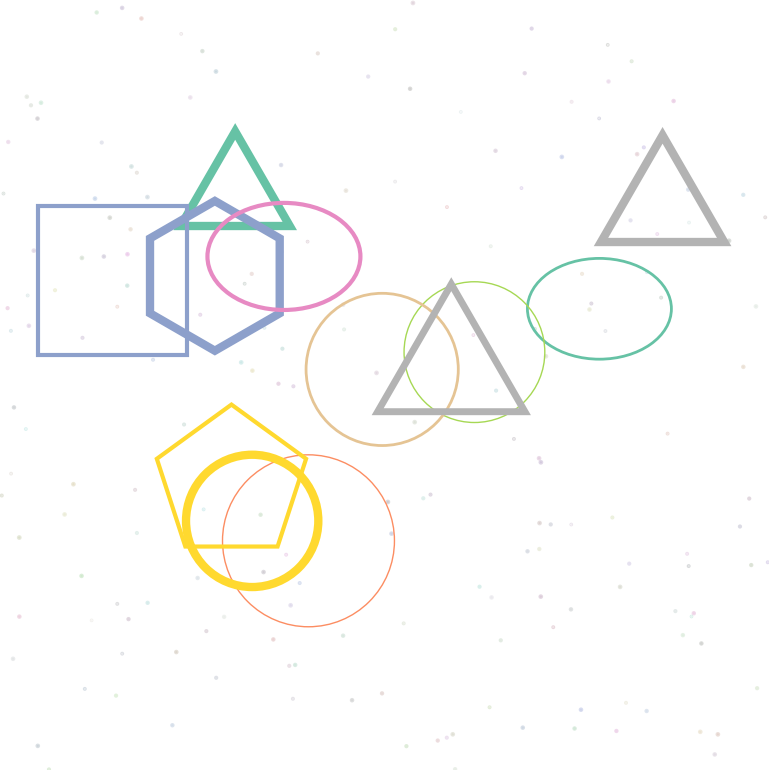[{"shape": "oval", "thickness": 1, "radius": 0.47, "center": [0.778, 0.599]}, {"shape": "triangle", "thickness": 3, "radius": 0.41, "center": [0.305, 0.747]}, {"shape": "circle", "thickness": 0.5, "radius": 0.56, "center": [0.401, 0.298]}, {"shape": "square", "thickness": 1.5, "radius": 0.48, "center": [0.146, 0.636]}, {"shape": "hexagon", "thickness": 3, "radius": 0.49, "center": [0.279, 0.642]}, {"shape": "oval", "thickness": 1.5, "radius": 0.5, "center": [0.369, 0.667]}, {"shape": "circle", "thickness": 0.5, "radius": 0.46, "center": [0.616, 0.543]}, {"shape": "circle", "thickness": 3, "radius": 0.43, "center": [0.328, 0.324]}, {"shape": "pentagon", "thickness": 1.5, "radius": 0.51, "center": [0.301, 0.373]}, {"shape": "circle", "thickness": 1, "radius": 0.49, "center": [0.496, 0.52]}, {"shape": "triangle", "thickness": 3, "radius": 0.46, "center": [0.86, 0.732]}, {"shape": "triangle", "thickness": 2.5, "radius": 0.55, "center": [0.586, 0.521]}]